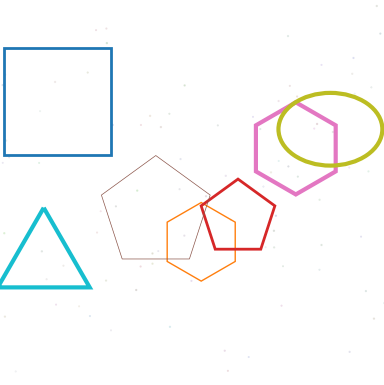[{"shape": "square", "thickness": 2, "radius": 0.69, "center": [0.15, 0.737]}, {"shape": "hexagon", "thickness": 1, "radius": 0.51, "center": [0.523, 0.372]}, {"shape": "pentagon", "thickness": 2, "radius": 0.5, "center": [0.618, 0.434]}, {"shape": "pentagon", "thickness": 0.5, "radius": 0.74, "center": [0.405, 0.447]}, {"shape": "hexagon", "thickness": 3, "radius": 0.6, "center": [0.768, 0.615]}, {"shape": "oval", "thickness": 3, "radius": 0.67, "center": [0.858, 0.664]}, {"shape": "triangle", "thickness": 3, "radius": 0.69, "center": [0.114, 0.322]}]